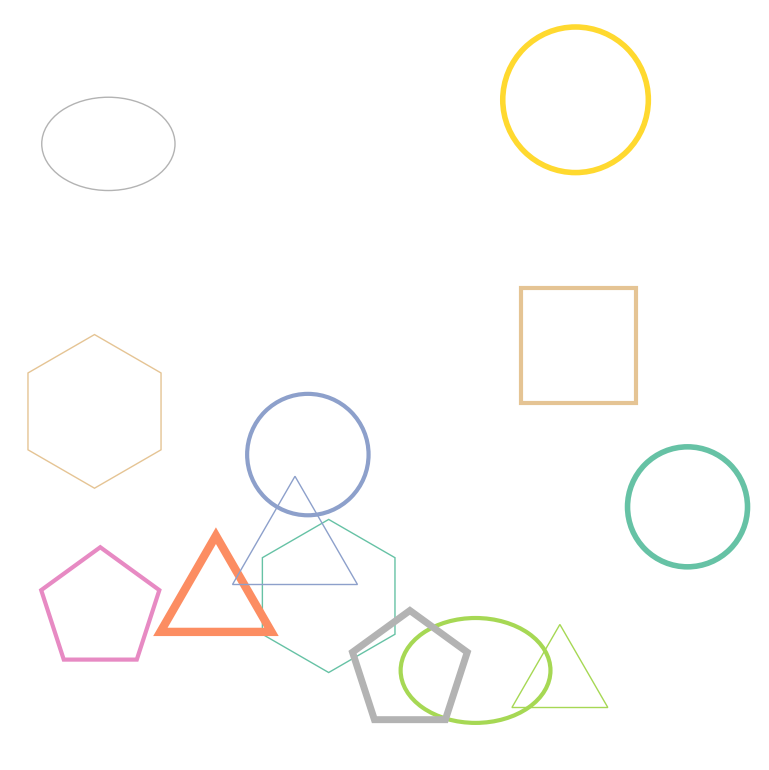[{"shape": "circle", "thickness": 2, "radius": 0.39, "center": [0.893, 0.342]}, {"shape": "hexagon", "thickness": 0.5, "radius": 0.5, "center": [0.427, 0.226]}, {"shape": "triangle", "thickness": 3, "radius": 0.42, "center": [0.28, 0.221]}, {"shape": "circle", "thickness": 1.5, "radius": 0.39, "center": [0.4, 0.41]}, {"shape": "triangle", "thickness": 0.5, "radius": 0.47, "center": [0.383, 0.288]}, {"shape": "pentagon", "thickness": 1.5, "radius": 0.4, "center": [0.13, 0.209]}, {"shape": "triangle", "thickness": 0.5, "radius": 0.36, "center": [0.727, 0.117]}, {"shape": "oval", "thickness": 1.5, "radius": 0.49, "center": [0.618, 0.129]}, {"shape": "circle", "thickness": 2, "radius": 0.47, "center": [0.747, 0.87]}, {"shape": "hexagon", "thickness": 0.5, "radius": 0.5, "center": [0.123, 0.466]}, {"shape": "square", "thickness": 1.5, "radius": 0.37, "center": [0.751, 0.551]}, {"shape": "pentagon", "thickness": 2.5, "radius": 0.39, "center": [0.532, 0.129]}, {"shape": "oval", "thickness": 0.5, "radius": 0.43, "center": [0.141, 0.813]}]